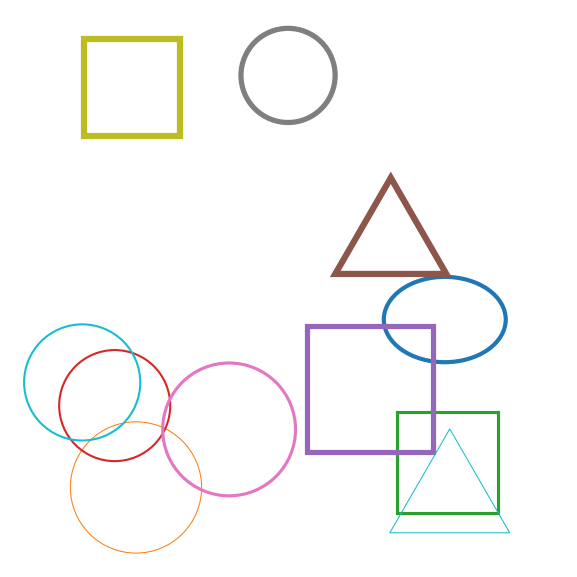[{"shape": "oval", "thickness": 2, "radius": 0.53, "center": [0.77, 0.446]}, {"shape": "circle", "thickness": 0.5, "radius": 0.57, "center": [0.235, 0.155]}, {"shape": "square", "thickness": 1.5, "radius": 0.44, "center": [0.775, 0.198]}, {"shape": "circle", "thickness": 1, "radius": 0.48, "center": [0.199, 0.297]}, {"shape": "square", "thickness": 2.5, "radius": 0.55, "center": [0.64, 0.326]}, {"shape": "triangle", "thickness": 3, "radius": 0.55, "center": [0.677, 0.58]}, {"shape": "circle", "thickness": 1.5, "radius": 0.58, "center": [0.397, 0.256]}, {"shape": "circle", "thickness": 2.5, "radius": 0.41, "center": [0.499, 0.869]}, {"shape": "square", "thickness": 3, "radius": 0.42, "center": [0.228, 0.847]}, {"shape": "triangle", "thickness": 0.5, "radius": 0.6, "center": [0.779, 0.136]}, {"shape": "circle", "thickness": 1, "radius": 0.5, "center": [0.142, 0.337]}]